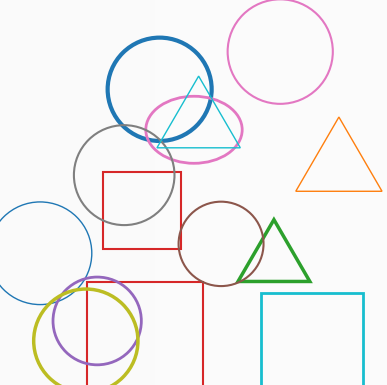[{"shape": "circle", "thickness": 3, "radius": 0.67, "center": [0.412, 0.768]}, {"shape": "circle", "thickness": 1, "radius": 0.67, "center": [0.104, 0.342]}, {"shape": "triangle", "thickness": 1, "radius": 0.64, "center": [0.875, 0.567]}, {"shape": "triangle", "thickness": 2.5, "radius": 0.53, "center": [0.707, 0.322]}, {"shape": "square", "thickness": 1.5, "radius": 0.75, "center": [0.373, 0.118]}, {"shape": "square", "thickness": 1.5, "radius": 0.5, "center": [0.367, 0.454]}, {"shape": "circle", "thickness": 2, "radius": 0.57, "center": [0.251, 0.166]}, {"shape": "circle", "thickness": 1.5, "radius": 0.55, "center": [0.57, 0.367]}, {"shape": "circle", "thickness": 1.5, "radius": 0.68, "center": [0.723, 0.866]}, {"shape": "oval", "thickness": 2, "radius": 0.62, "center": [0.501, 0.663]}, {"shape": "circle", "thickness": 1.5, "radius": 0.65, "center": [0.321, 0.545]}, {"shape": "circle", "thickness": 2.5, "radius": 0.67, "center": [0.221, 0.115]}, {"shape": "square", "thickness": 2, "radius": 0.66, "center": [0.806, 0.106]}, {"shape": "triangle", "thickness": 1, "radius": 0.62, "center": [0.513, 0.678]}]